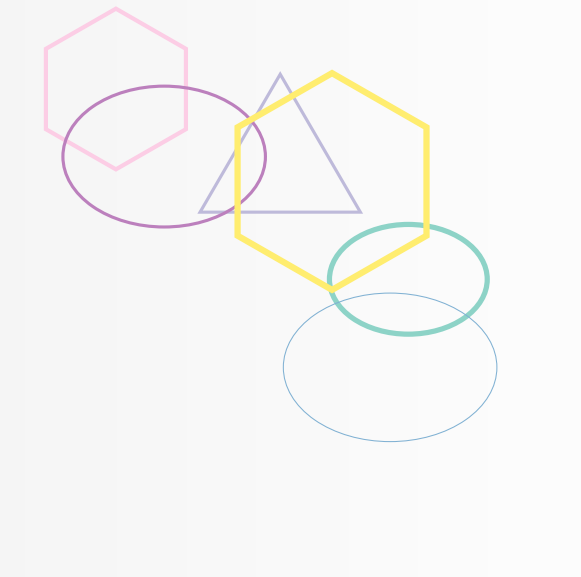[{"shape": "oval", "thickness": 2.5, "radius": 0.68, "center": [0.703, 0.515]}, {"shape": "triangle", "thickness": 1.5, "radius": 0.8, "center": [0.482, 0.711]}, {"shape": "oval", "thickness": 0.5, "radius": 0.92, "center": [0.671, 0.363]}, {"shape": "hexagon", "thickness": 2, "radius": 0.7, "center": [0.199, 0.845]}, {"shape": "oval", "thickness": 1.5, "radius": 0.87, "center": [0.282, 0.728]}, {"shape": "hexagon", "thickness": 3, "radius": 0.94, "center": [0.571, 0.685]}]